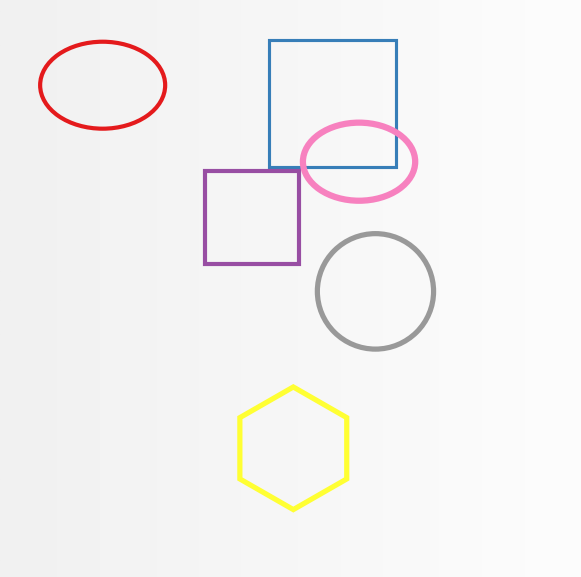[{"shape": "oval", "thickness": 2, "radius": 0.54, "center": [0.177, 0.852]}, {"shape": "square", "thickness": 1.5, "radius": 0.55, "center": [0.572, 0.82]}, {"shape": "square", "thickness": 2, "radius": 0.4, "center": [0.434, 0.622]}, {"shape": "hexagon", "thickness": 2.5, "radius": 0.53, "center": [0.505, 0.223]}, {"shape": "oval", "thickness": 3, "radius": 0.48, "center": [0.618, 0.719]}, {"shape": "circle", "thickness": 2.5, "radius": 0.5, "center": [0.646, 0.495]}]